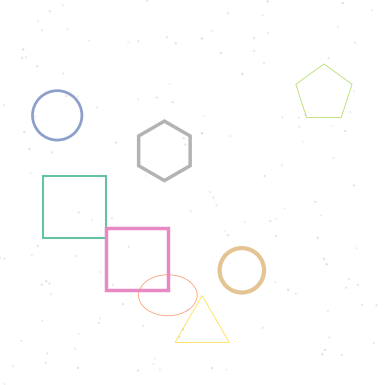[{"shape": "square", "thickness": 1.5, "radius": 0.41, "center": [0.193, 0.462]}, {"shape": "oval", "thickness": 0.5, "radius": 0.38, "center": [0.436, 0.233]}, {"shape": "circle", "thickness": 2, "radius": 0.32, "center": [0.149, 0.7]}, {"shape": "square", "thickness": 2.5, "radius": 0.4, "center": [0.356, 0.328]}, {"shape": "pentagon", "thickness": 0.5, "radius": 0.38, "center": [0.841, 0.757]}, {"shape": "triangle", "thickness": 0.5, "radius": 0.41, "center": [0.525, 0.151]}, {"shape": "circle", "thickness": 3, "radius": 0.29, "center": [0.628, 0.298]}, {"shape": "hexagon", "thickness": 2.5, "radius": 0.39, "center": [0.427, 0.608]}]